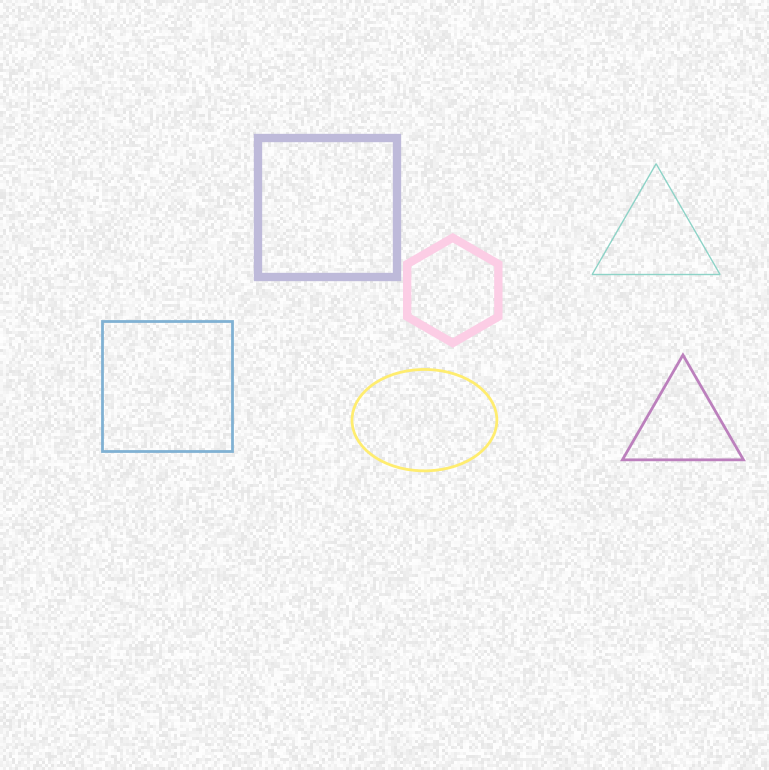[{"shape": "triangle", "thickness": 0.5, "radius": 0.48, "center": [0.852, 0.691]}, {"shape": "square", "thickness": 3, "radius": 0.45, "center": [0.426, 0.73]}, {"shape": "square", "thickness": 1, "radius": 0.42, "center": [0.217, 0.499]}, {"shape": "hexagon", "thickness": 3, "radius": 0.34, "center": [0.588, 0.623]}, {"shape": "triangle", "thickness": 1, "radius": 0.45, "center": [0.887, 0.448]}, {"shape": "oval", "thickness": 1, "radius": 0.47, "center": [0.551, 0.454]}]